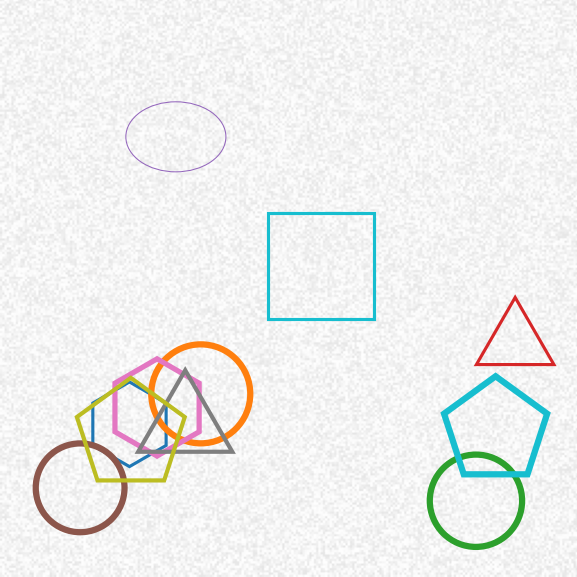[{"shape": "hexagon", "thickness": 1.5, "radius": 0.37, "center": [0.224, 0.264]}, {"shape": "circle", "thickness": 3, "radius": 0.43, "center": [0.348, 0.317]}, {"shape": "circle", "thickness": 3, "radius": 0.4, "center": [0.824, 0.132]}, {"shape": "triangle", "thickness": 1.5, "radius": 0.39, "center": [0.892, 0.407]}, {"shape": "oval", "thickness": 0.5, "radius": 0.43, "center": [0.305, 0.762]}, {"shape": "circle", "thickness": 3, "radius": 0.38, "center": [0.139, 0.154]}, {"shape": "hexagon", "thickness": 2.5, "radius": 0.42, "center": [0.272, 0.294]}, {"shape": "triangle", "thickness": 2, "radius": 0.47, "center": [0.321, 0.264]}, {"shape": "pentagon", "thickness": 2, "radius": 0.49, "center": [0.227, 0.247]}, {"shape": "pentagon", "thickness": 3, "radius": 0.47, "center": [0.858, 0.254]}, {"shape": "square", "thickness": 1.5, "radius": 0.46, "center": [0.556, 0.539]}]